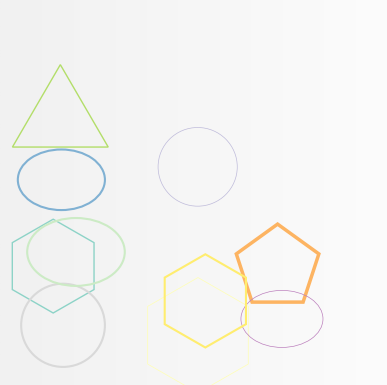[{"shape": "hexagon", "thickness": 1, "radius": 0.61, "center": [0.137, 0.309]}, {"shape": "hexagon", "thickness": 0.5, "radius": 0.75, "center": [0.511, 0.129]}, {"shape": "circle", "thickness": 0.5, "radius": 0.51, "center": [0.51, 0.567]}, {"shape": "oval", "thickness": 1.5, "radius": 0.56, "center": [0.158, 0.533]}, {"shape": "pentagon", "thickness": 2.5, "radius": 0.56, "center": [0.716, 0.306]}, {"shape": "triangle", "thickness": 1, "radius": 0.71, "center": [0.156, 0.689]}, {"shape": "circle", "thickness": 1.5, "radius": 0.54, "center": [0.163, 0.155]}, {"shape": "oval", "thickness": 0.5, "radius": 0.53, "center": [0.728, 0.172]}, {"shape": "oval", "thickness": 1.5, "radius": 0.63, "center": [0.196, 0.346]}, {"shape": "hexagon", "thickness": 1.5, "radius": 0.61, "center": [0.53, 0.219]}]